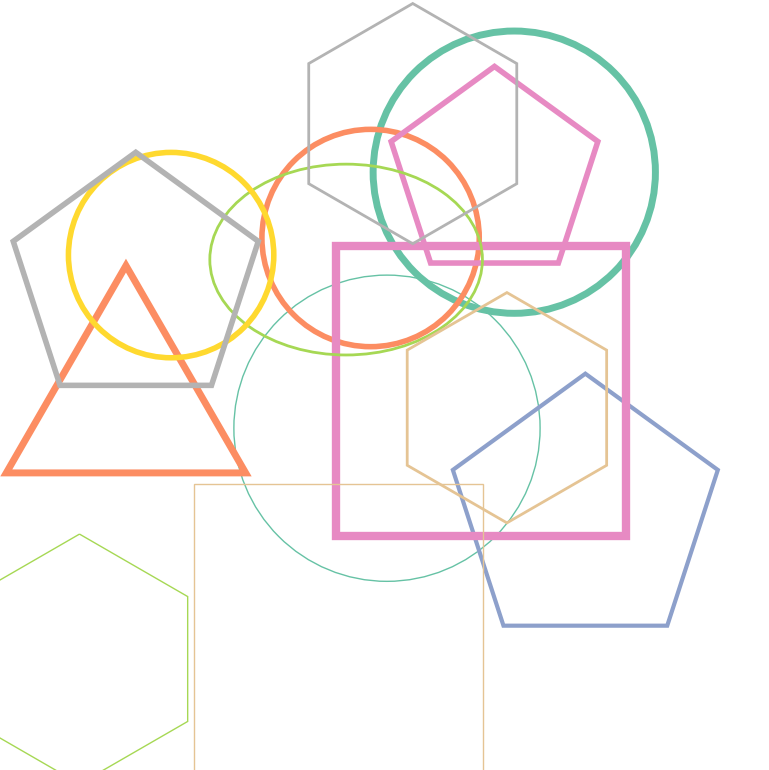[{"shape": "circle", "thickness": 2.5, "radius": 0.92, "center": [0.668, 0.776]}, {"shape": "circle", "thickness": 0.5, "radius": 0.99, "center": [0.503, 0.444]}, {"shape": "circle", "thickness": 2, "radius": 0.71, "center": [0.481, 0.691]}, {"shape": "triangle", "thickness": 2.5, "radius": 0.9, "center": [0.164, 0.476]}, {"shape": "pentagon", "thickness": 1.5, "radius": 0.9, "center": [0.76, 0.334]}, {"shape": "pentagon", "thickness": 2, "radius": 0.71, "center": [0.642, 0.773]}, {"shape": "square", "thickness": 3, "radius": 0.94, "center": [0.624, 0.492]}, {"shape": "hexagon", "thickness": 0.5, "radius": 0.81, "center": [0.103, 0.144]}, {"shape": "oval", "thickness": 1, "radius": 0.89, "center": [0.45, 0.663]}, {"shape": "circle", "thickness": 2, "radius": 0.67, "center": [0.222, 0.669]}, {"shape": "square", "thickness": 0.5, "radius": 0.94, "center": [0.44, 0.184]}, {"shape": "hexagon", "thickness": 1, "radius": 0.75, "center": [0.658, 0.47]}, {"shape": "hexagon", "thickness": 1, "radius": 0.78, "center": [0.536, 0.839]}, {"shape": "pentagon", "thickness": 2, "radius": 0.84, "center": [0.176, 0.635]}]